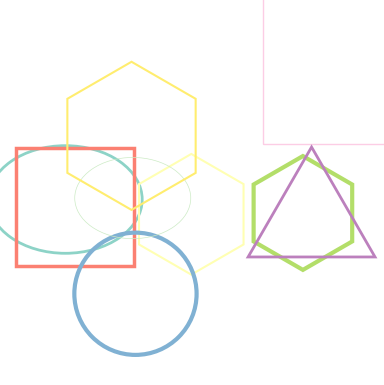[{"shape": "oval", "thickness": 2, "radius": 1.0, "center": [0.17, 0.482]}, {"shape": "hexagon", "thickness": 1.5, "radius": 0.78, "center": [0.497, 0.443]}, {"shape": "square", "thickness": 2.5, "radius": 0.77, "center": [0.195, 0.462]}, {"shape": "circle", "thickness": 3, "radius": 0.79, "center": [0.352, 0.237]}, {"shape": "hexagon", "thickness": 3, "radius": 0.74, "center": [0.787, 0.447]}, {"shape": "square", "thickness": 1, "radius": 0.96, "center": [0.875, 0.817]}, {"shape": "triangle", "thickness": 2, "radius": 0.95, "center": [0.809, 0.428]}, {"shape": "oval", "thickness": 0.5, "radius": 0.75, "center": [0.345, 0.486]}, {"shape": "hexagon", "thickness": 1.5, "radius": 0.96, "center": [0.342, 0.647]}]